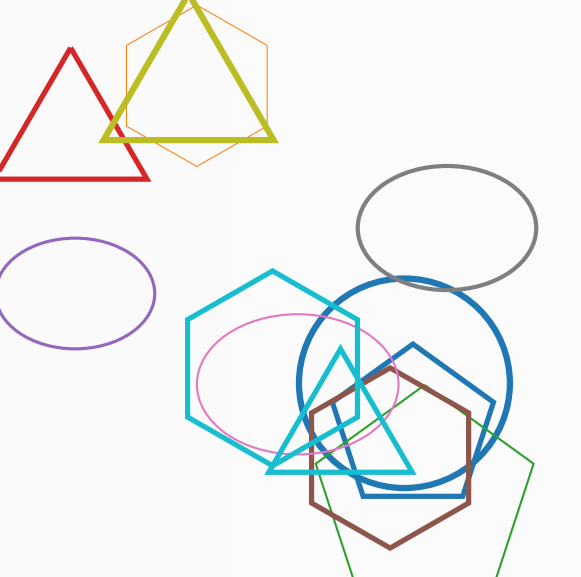[{"shape": "circle", "thickness": 3, "radius": 0.91, "center": [0.696, 0.335]}, {"shape": "pentagon", "thickness": 2.5, "radius": 0.73, "center": [0.71, 0.258]}, {"shape": "hexagon", "thickness": 0.5, "radius": 0.7, "center": [0.339, 0.851]}, {"shape": "pentagon", "thickness": 1, "radius": 0.99, "center": [0.731, 0.135]}, {"shape": "triangle", "thickness": 2.5, "radius": 0.76, "center": [0.122, 0.765]}, {"shape": "oval", "thickness": 1.5, "radius": 0.68, "center": [0.129, 0.491]}, {"shape": "hexagon", "thickness": 2.5, "radius": 0.78, "center": [0.671, 0.206]}, {"shape": "oval", "thickness": 1, "radius": 0.87, "center": [0.512, 0.334]}, {"shape": "oval", "thickness": 2, "radius": 0.77, "center": [0.769, 0.604]}, {"shape": "triangle", "thickness": 3, "radius": 0.84, "center": [0.324, 0.841]}, {"shape": "hexagon", "thickness": 2.5, "radius": 0.84, "center": [0.469, 0.361]}, {"shape": "triangle", "thickness": 2.5, "radius": 0.71, "center": [0.586, 0.253]}]